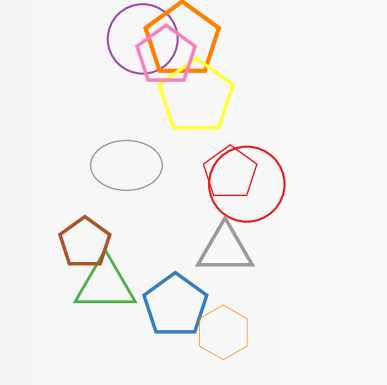[{"shape": "pentagon", "thickness": 1, "radius": 0.36, "center": [0.594, 0.551]}, {"shape": "circle", "thickness": 1.5, "radius": 0.49, "center": [0.637, 0.522]}, {"shape": "pentagon", "thickness": 2.5, "radius": 0.43, "center": [0.453, 0.207]}, {"shape": "triangle", "thickness": 2, "radius": 0.45, "center": [0.271, 0.261]}, {"shape": "circle", "thickness": 1.5, "radius": 0.45, "center": [0.368, 0.899]}, {"shape": "hexagon", "thickness": 0.5, "radius": 0.36, "center": [0.576, 0.137]}, {"shape": "pentagon", "thickness": 3, "radius": 0.5, "center": [0.47, 0.897]}, {"shape": "pentagon", "thickness": 2.5, "radius": 0.5, "center": [0.506, 0.749]}, {"shape": "pentagon", "thickness": 2.5, "radius": 0.34, "center": [0.219, 0.37]}, {"shape": "pentagon", "thickness": 2.5, "radius": 0.39, "center": [0.429, 0.856]}, {"shape": "triangle", "thickness": 2.5, "radius": 0.41, "center": [0.581, 0.353]}, {"shape": "oval", "thickness": 1, "radius": 0.46, "center": [0.326, 0.57]}]